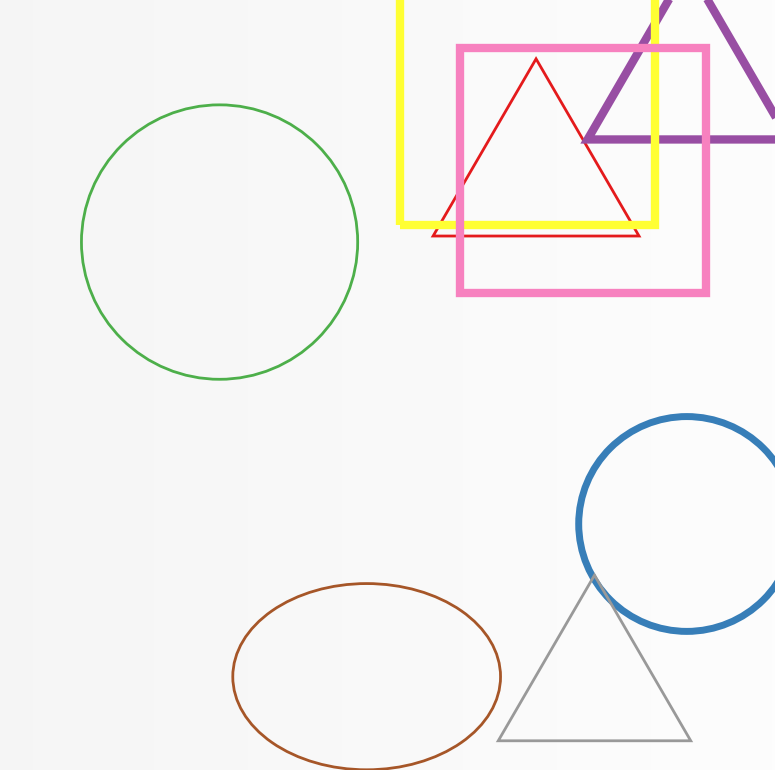[{"shape": "triangle", "thickness": 1, "radius": 0.77, "center": [0.692, 0.77]}, {"shape": "circle", "thickness": 2.5, "radius": 0.7, "center": [0.886, 0.32]}, {"shape": "circle", "thickness": 1, "radius": 0.89, "center": [0.283, 0.686]}, {"shape": "triangle", "thickness": 3, "radius": 0.75, "center": [0.888, 0.894]}, {"shape": "square", "thickness": 3, "radius": 0.82, "center": [0.681, 0.871]}, {"shape": "oval", "thickness": 1, "radius": 0.86, "center": [0.473, 0.121]}, {"shape": "square", "thickness": 3, "radius": 0.79, "center": [0.752, 0.779]}, {"shape": "triangle", "thickness": 1, "radius": 0.72, "center": [0.767, 0.11]}]